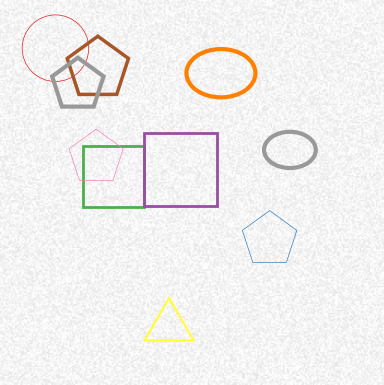[{"shape": "circle", "thickness": 0.5, "radius": 0.43, "center": [0.144, 0.875]}, {"shape": "pentagon", "thickness": 0.5, "radius": 0.37, "center": [0.7, 0.379]}, {"shape": "square", "thickness": 2, "radius": 0.39, "center": [0.295, 0.541]}, {"shape": "square", "thickness": 2, "radius": 0.48, "center": [0.468, 0.56]}, {"shape": "oval", "thickness": 3, "radius": 0.45, "center": [0.574, 0.81]}, {"shape": "triangle", "thickness": 1.5, "radius": 0.37, "center": [0.439, 0.152]}, {"shape": "pentagon", "thickness": 2.5, "radius": 0.42, "center": [0.254, 0.822]}, {"shape": "pentagon", "thickness": 0.5, "radius": 0.37, "center": [0.25, 0.591]}, {"shape": "oval", "thickness": 3, "radius": 0.34, "center": [0.753, 0.611]}, {"shape": "pentagon", "thickness": 3, "radius": 0.35, "center": [0.202, 0.78]}]